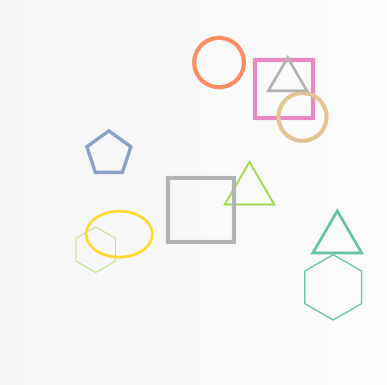[{"shape": "triangle", "thickness": 2, "radius": 0.36, "center": [0.87, 0.379]}, {"shape": "hexagon", "thickness": 1, "radius": 0.42, "center": [0.86, 0.254]}, {"shape": "circle", "thickness": 3, "radius": 0.32, "center": [0.565, 0.838]}, {"shape": "pentagon", "thickness": 2.5, "radius": 0.3, "center": [0.281, 0.601]}, {"shape": "square", "thickness": 3, "radius": 0.38, "center": [0.734, 0.768]}, {"shape": "hexagon", "thickness": 0.5, "radius": 0.3, "center": [0.247, 0.351]}, {"shape": "triangle", "thickness": 1.5, "radius": 0.37, "center": [0.644, 0.506]}, {"shape": "oval", "thickness": 2, "radius": 0.43, "center": [0.308, 0.392]}, {"shape": "circle", "thickness": 3, "radius": 0.31, "center": [0.781, 0.696]}, {"shape": "triangle", "thickness": 2, "radius": 0.29, "center": [0.742, 0.793]}, {"shape": "square", "thickness": 3, "radius": 0.42, "center": [0.519, 0.455]}]